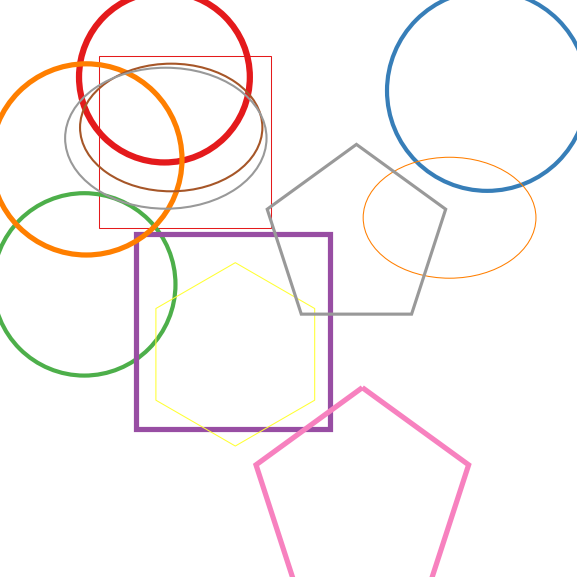[{"shape": "square", "thickness": 0.5, "radius": 0.74, "center": [0.32, 0.753]}, {"shape": "circle", "thickness": 3, "radius": 0.74, "center": [0.285, 0.866]}, {"shape": "circle", "thickness": 2, "radius": 0.87, "center": [0.844, 0.842]}, {"shape": "circle", "thickness": 2, "radius": 0.79, "center": [0.146, 0.507]}, {"shape": "square", "thickness": 2.5, "radius": 0.84, "center": [0.403, 0.425]}, {"shape": "oval", "thickness": 0.5, "radius": 0.75, "center": [0.778, 0.622]}, {"shape": "circle", "thickness": 2.5, "radius": 0.83, "center": [0.15, 0.723]}, {"shape": "hexagon", "thickness": 0.5, "radius": 0.79, "center": [0.407, 0.386]}, {"shape": "oval", "thickness": 1, "radius": 0.79, "center": [0.296, 0.778]}, {"shape": "pentagon", "thickness": 2.5, "radius": 0.97, "center": [0.627, 0.134]}, {"shape": "oval", "thickness": 1, "radius": 0.87, "center": [0.287, 0.76]}, {"shape": "pentagon", "thickness": 1.5, "radius": 0.81, "center": [0.617, 0.587]}]